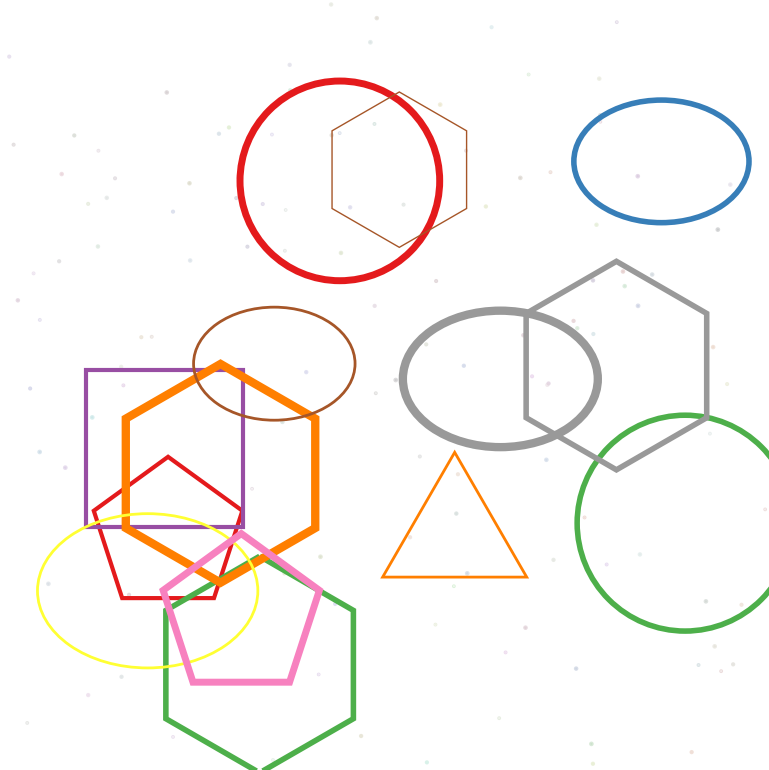[{"shape": "pentagon", "thickness": 1.5, "radius": 0.51, "center": [0.218, 0.305]}, {"shape": "circle", "thickness": 2.5, "radius": 0.65, "center": [0.441, 0.765]}, {"shape": "oval", "thickness": 2, "radius": 0.57, "center": [0.859, 0.79]}, {"shape": "circle", "thickness": 2, "radius": 0.7, "center": [0.89, 0.321]}, {"shape": "hexagon", "thickness": 2, "radius": 0.7, "center": [0.337, 0.137]}, {"shape": "square", "thickness": 1.5, "radius": 0.51, "center": [0.214, 0.417]}, {"shape": "triangle", "thickness": 1, "radius": 0.54, "center": [0.59, 0.305]}, {"shape": "hexagon", "thickness": 3, "radius": 0.71, "center": [0.286, 0.385]}, {"shape": "oval", "thickness": 1, "radius": 0.72, "center": [0.192, 0.233]}, {"shape": "oval", "thickness": 1, "radius": 0.52, "center": [0.356, 0.528]}, {"shape": "hexagon", "thickness": 0.5, "radius": 0.5, "center": [0.519, 0.78]}, {"shape": "pentagon", "thickness": 2.5, "radius": 0.53, "center": [0.313, 0.2]}, {"shape": "hexagon", "thickness": 2, "radius": 0.68, "center": [0.801, 0.525]}, {"shape": "oval", "thickness": 3, "radius": 0.63, "center": [0.65, 0.508]}]